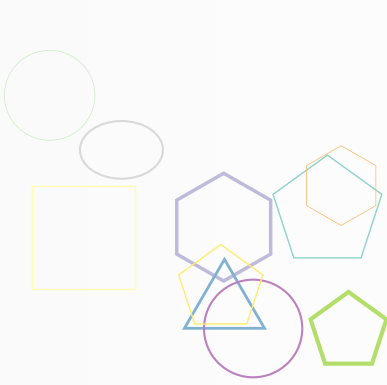[{"shape": "pentagon", "thickness": 1, "radius": 0.74, "center": [0.845, 0.45]}, {"shape": "square", "thickness": 1, "radius": 0.67, "center": [0.216, 0.383]}, {"shape": "hexagon", "thickness": 2.5, "radius": 0.7, "center": [0.577, 0.41]}, {"shape": "triangle", "thickness": 2, "radius": 0.6, "center": [0.579, 0.207]}, {"shape": "hexagon", "thickness": 0.5, "radius": 0.52, "center": [0.88, 0.518]}, {"shape": "pentagon", "thickness": 3, "radius": 0.51, "center": [0.899, 0.139]}, {"shape": "oval", "thickness": 1.5, "radius": 0.54, "center": [0.313, 0.611]}, {"shape": "circle", "thickness": 1.5, "radius": 0.63, "center": [0.653, 0.147]}, {"shape": "circle", "thickness": 0.5, "radius": 0.58, "center": [0.128, 0.752]}, {"shape": "pentagon", "thickness": 1, "radius": 0.57, "center": [0.57, 0.251]}]